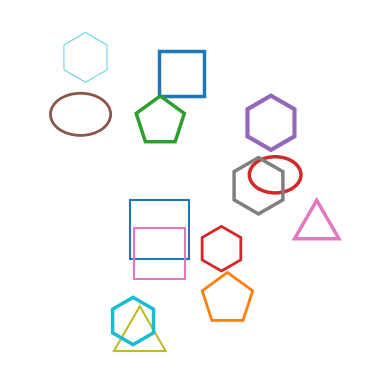[{"shape": "square", "thickness": 1.5, "radius": 0.38, "center": [0.415, 0.403]}, {"shape": "square", "thickness": 2.5, "radius": 0.29, "center": [0.473, 0.81]}, {"shape": "pentagon", "thickness": 2, "radius": 0.34, "center": [0.591, 0.223]}, {"shape": "pentagon", "thickness": 2.5, "radius": 0.33, "center": [0.416, 0.685]}, {"shape": "oval", "thickness": 2.5, "radius": 0.34, "center": [0.715, 0.546]}, {"shape": "hexagon", "thickness": 2, "radius": 0.29, "center": [0.575, 0.354]}, {"shape": "hexagon", "thickness": 3, "radius": 0.35, "center": [0.704, 0.681]}, {"shape": "oval", "thickness": 2, "radius": 0.39, "center": [0.209, 0.703]}, {"shape": "triangle", "thickness": 2.5, "radius": 0.33, "center": [0.823, 0.413]}, {"shape": "square", "thickness": 1.5, "radius": 0.33, "center": [0.414, 0.341]}, {"shape": "hexagon", "thickness": 2.5, "radius": 0.37, "center": [0.671, 0.518]}, {"shape": "triangle", "thickness": 1.5, "radius": 0.39, "center": [0.363, 0.127]}, {"shape": "hexagon", "thickness": 2.5, "radius": 0.31, "center": [0.346, 0.166]}, {"shape": "hexagon", "thickness": 0.5, "radius": 0.32, "center": [0.222, 0.851]}]